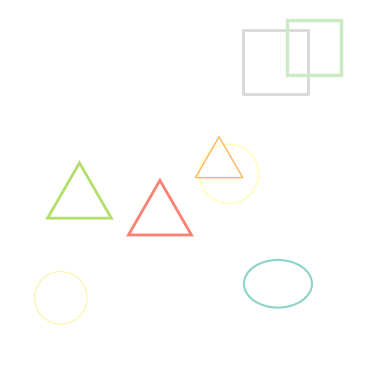[{"shape": "oval", "thickness": 1.5, "radius": 0.44, "center": [0.722, 0.263]}, {"shape": "circle", "thickness": 1, "radius": 0.39, "center": [0.595, 0.549]}, {"shape": "triangle", "thickness": 2, "radius": 0.47, "center": [0.415, 0.437]}, {"shape": "triangle", "thickness": 1, "radius": 0.35, "center": [0.569, 0.574]}, {"shape": "triangle", "thickness": 2, "radius": 0.48, "center": [0.206, 0.481]}, {"shape": "square", "thickness": 2, "radius": 0.42, "center": [0.715, 0.839]}, {"shape": "square", "thickness": 2.5, "radius": 0.35, "center": [0.816, 0.876]}, {"shape": "circle", "thickness": 0.5, "radius": 0.34, "center": [0.158, 0.226]}]